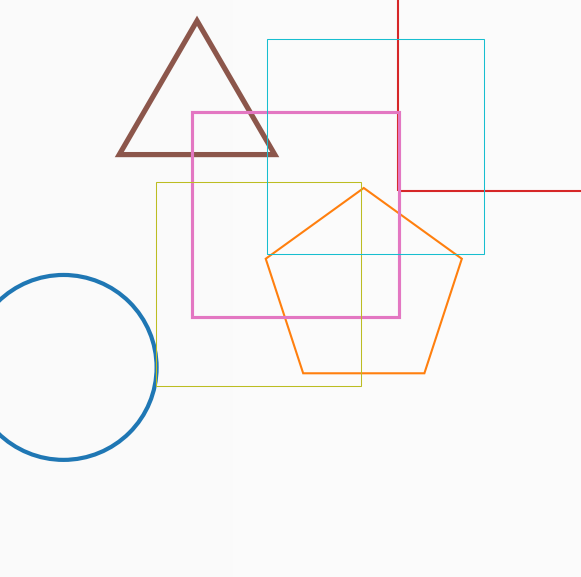[{"shape": "circle", "thickness": 2, "radius": 0.8, "center": [0.109, 0.363]}, {"shape": "pentagon", "thickness": 1, "radius": 0.89, "center": [0.626, 0.496]}, {"shape": "square", "thickness": 1, "radius": 0.86, "center": [0.857, 0.839]}, {"shape": "triangle", "thickness": 2.5, "radius": 0.77, "center": [0.339, 0.809]}, {"shape": "square", "thickness": 1.5, "radius": 0.89, "center": [0.508, 0.628]}, {"shape": "square", "thickness": 0.5, "radius": 0.88, "center": [0.444, 0.508]}, {"shape": "square", "thickness": 0.5, "radius": 0.93, "center": [0.646, 0.745]}]